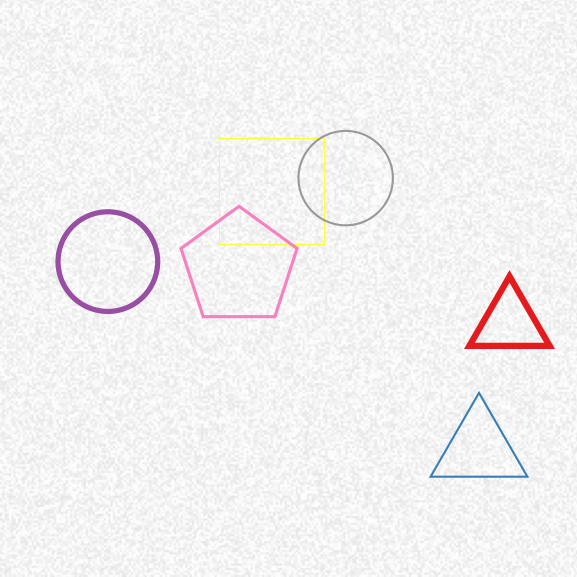[{"shape": "triangle", "thickness": 3, "radius": 0.4, "center": [0.882, 0.44]}, {"shape": "triangle", "thickness": 1, "radius": 0.48, "center": [0.829, 0.222]}, {"shape": "circle", "thickness": 2.5, "radius": 0.43, "center": [0.187, 0.546]}, {"shape": "square", "thickness": 0.5, "radius": 0.46, "center": [0.47, 0.668]}, {"shape": "pentagon", "thickness": 1.5, "radius": 0.53, "center": [0.414, 0.536]}, {"shape": "circle", "thickness": 1, "radius": 0.41, "center": [0.599, 0.691]}]